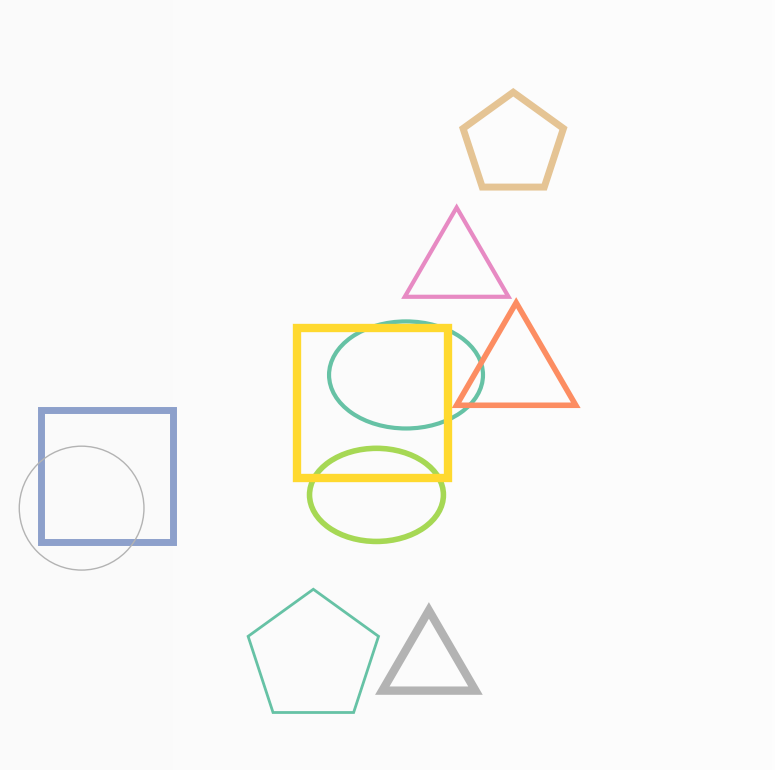[{"shape": "pentagon", "thickness": 1, "radius": 0.44, "center": [0.404, 0.146]}, {"shape": "oval", "thickness": 1.5, "radius": 0.5, "center": [0.524, 0.513]}, {"shape": "triangle", "thickness": 2, "radius": 0.44, "center": [0.666, 0.518]}, {"shape": "square", "thickness": 2.5, "radius": 0.43, "center": [0.138, 0.382]}, {"shape": "triangle", "thickness": 1.5, "radius": 0.39, "center": [0.589, 0.653]}, {"shape": "oval", "thickness": 2, "radius": 0.43, "center": [0.486, 0.357]}, {"shape": "square", "thickness": 3, "radius": 0.49, "center": [0.481, 0.477]}, {"shape": "pentagon", "thickness": 2.5, "radius": 0.34, "center": [0.662, 0.812]}, {"shape": "triangle", "thickness": 3, "radius": 0.35, "center": [0.553, 0.138]}, {"shape": "circle", "thickness": 0.5, "radius": 0.4, "center": [0.105, 0.34]}]